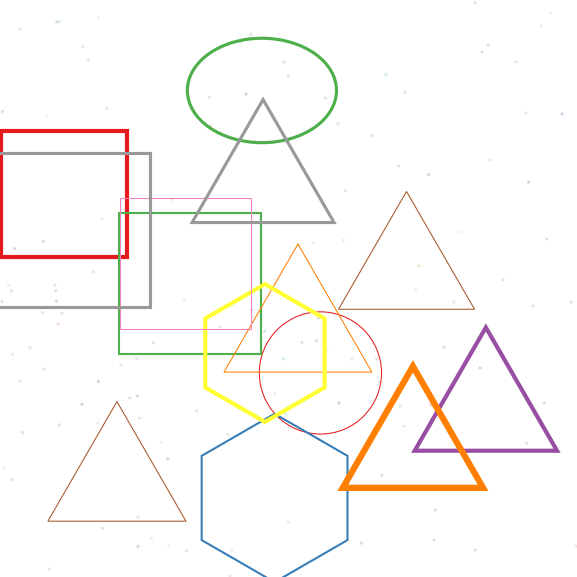[{"shape": "circle", "thickness": 0.5, "radius": 0.53, "center": [0.555, 0.353]}, {"shape": "square", "thickness": 2, "radius": 0.54, "center": [0.112, 0.663]}, {"shape": "hexagon", "thickness": 1, "radius": 0.73, "center": [0.475, 0.137]}, {"shape": "square", "thickness": 1, "radius": 0.61, "center": [0.329, 0.508]}, {"shape": "oval", "thickness": 1.5, "radius": 0.65, "center": [0.454, 0.842]}, {"shape": "triangle", "thickness": 2, "radius": 0.71, "center": [0.841, 0.29]}, {"shape": "triangle", "thickness": 0.5, "radius": 0.74, "center": [0.516, 0.429]}, {"shape": "triangle", "thickness": 3, "radius": 0.7, "center": [0.715, 0.225]}, {"shape": "hexagon", "thickness": 2, "radius": 0.6, "center": [0.459, 0.388]}, {"shape": "triangle", "thickness": 0.5, "radius": 0.69, "center": [0.202, 0.166]}, {"shape": "triangle", "thickness": 0.5, "radius": 0.68, "center": [0.704, 0.532]}, {"shape": "square", "thickness": 0.5, "radius": 0.57, "center": [0.321, 0.542]}, {"shape": "triangle", "thickness": 1.5, "radius": 0.71, "center": [0.456, 0.685]}, {"shape": "square", "thickness": 1.5, "radius": 0.67, "center": [0.127, 0.6]}]